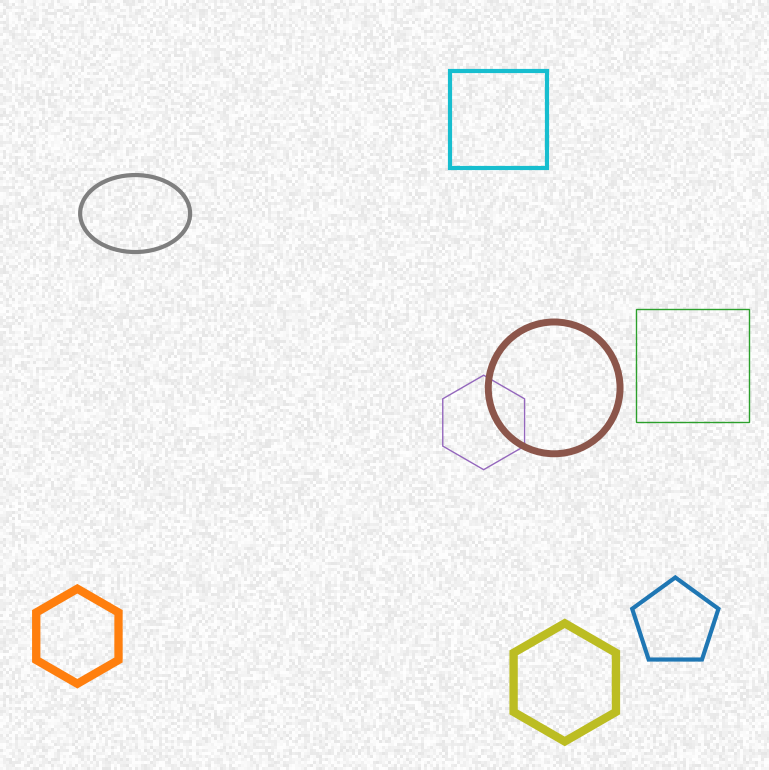[{"shape": "pentagon", "thickness": 1.5, "radius": 0.29, "center": [0.877, 0.191]}, {"shape": "hexagon", "thickness": 3, "radius": 0.31, "center": [0.1, 0.174]}, {"shape": "square", "thickness": 0.5, "radius": 0.37, "center": [0.899, 0.525]}, {"shape": "hexagon", "thickness": 0.5, "radius": 0.31, "center": [0.628, 0.451]}, {"shape": "circle", "thickness": 2.5, "radius": 0.43, "center": [0.72, 0.496]}, {"shape": "oval", "thickness": 1.5, "radius": 0.36, "center": [0.175, 0.723]}, {"shape": "hexagon", "thickness": 3, "radius": 0.38, "center": [0.733, 0.114]}, {"shape": "square", "thickness": 1.5, "radius": 0.32, "center": [0.648, 0.845]}]